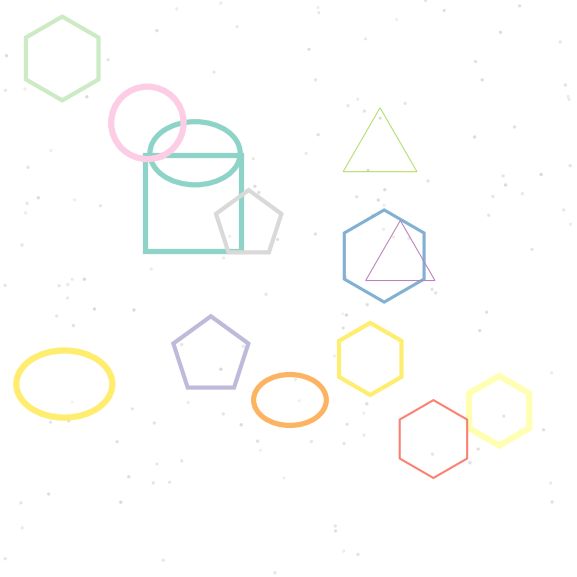[{"shape": "oval", "thickness": 2.5, "radius": 0.39, "center": [0.338, 0.734]}, {"shape": "square", "thickness": 2.5, "radius": 0.41, "center": [0.335, 0.647]}, {"shape": "hexagon", "thickness": 3, "radius": 0.3, "center": [0.864, 0.288]}, {"shape": "pentagon", "thickness": 2, "radius": 0.34, "center": [0.365, 0.383]}, {"shape": "hexagon", "thickness": 1, "radius": 0.34, "center": [0.751, 0.239]}, {"shape": "hexagon", "thickness": 1.5, "radius": 0.4, "center": [0.665, 0.556]}, {"shape": "oval", "thickness": 2.5, "radius": 0.31, "center": [0.502, 0.307]}, {"shape": "triangle", "thickness": 0.5, "radius": 0.37, "center": [0.658, 0.739]}, {"shape": "circle", "thickness": 3, "radius": 0.31, "center": [0.255, 0.786]}, {"shape": "pentagon", "thickness": 2, "radius": 0.3, "center": [0.431, 0.61]}, {"shape": "triangle", "thickness": 0.5, "radius": 0.35, "center": [0.693, 0.548]}, {"shape": "hexagon", "thickness": 2, "radius": 0.36, "center": [0.108, 0.898]}, {"shape": "hexagon", "thickness": 2, "radius": 0.31, "center": [0.641, 0.378]}, {"shape": "oval", "thickness": 3, "radius": 0.42, "center": [0.111, 0.334]}]